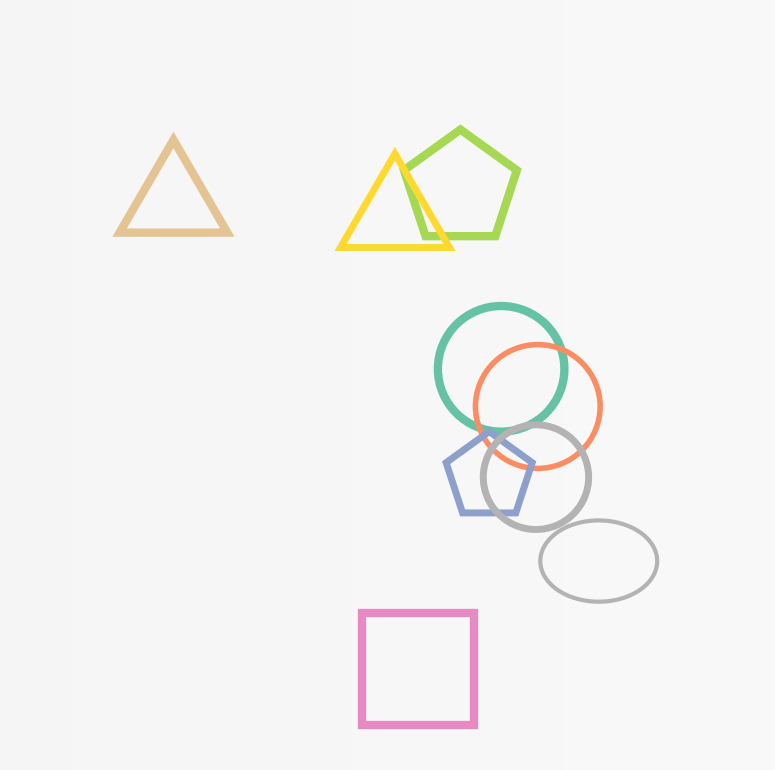[{"shape": "circle", "thickness": 3, "radius": 0.41, "center": [0.647, 0.521]}, {"shape": "circle", "thickness": 2, "radius": 0.4, "center": [0.694, 0.472]}, {"shape": "pentagon", "thickness": 2.5, "radius": 0.29, "center": [0.631, 0.381]}, {"shape": "square", "thickness": 3, "radius": 0.36, "center": [0.539, 0.131]}, {"shape": "pentagon", "thickness": 3, "radius": 0.38, "center": [0.594, 0.755]}, {"shape": "triangle", "thickness": 2.5, "radius": 0.41, "center": [0.51, 0.719]}, {"shape": "triangle", "thickness": 3, "radius": 0.4, "center": [0.224, 0.738]}, {"shape": "oval", "thickness": 1.5, "radius": 0.38, "center": [0.773, 0.271]}, {"shape": "circle", "thickness": 2.5, "radius": 0.34, "center": [0.692, 0.38]}]